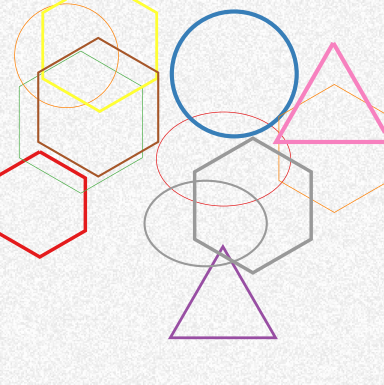[{"shape": "hexagon", "thickness": 2.5, "radius": 0.68, "center": [0.103, 0.469]}, {"shape": "oval", "thickness": 0.5, "radius": 0.87, "center": [0.581, 0.587]}, {"shape": "circle", "thickness": 3, "radius": 0.81, "center": [0.608, 0.808]}, {"shape": "hexagon", "thickness": 0.5, "radius": 0.92, "center": [0.21, 0.683]}, {"shape": "triangle", "thickness": 2, "radius": 0.79, "center": [0.579, 0.202]}, {"shape": "circle", "thickness": 0.5, "radius": 0.67, "center": [0.173, 0.855]}, {"shape": "hexagon", "thickness": 0.5, "radius": 0.83, "center": [0.868, 0.614]}, {"shape": "hexagon", "thickness": 2, "radius": 0.85, "center": [0.259, 0.881]}, {"shape": "hexagon", "thickness": 1.5, "radius": 0.9, "center": [0.255, 0.722]}, {"shape": "triangle", "thickness": 3, "radius": 0.86, "center": [0.866, 0.717]}, {"shape": "oval", "thickness": 1.5, "radius": 0.79, "center": [0.534, 0.419]}, {"shape": "hexagon", "thickness": 2.5, "radius": 0.87, "center": [0.657, 0.466]}]